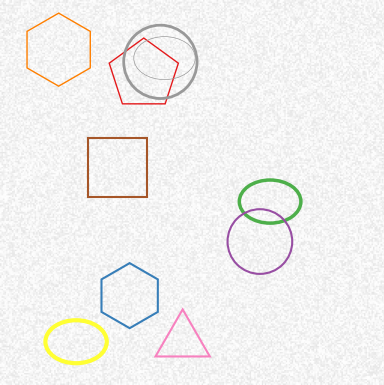[{"shape": "pentagon", "thickness": 1, "radius": 0.47, "center": [0.373, 0.807]}, {"shape": "hexagon", "thickness": 1.5, "radius": 0.42, "center": [0.337, 0.232]}, {"shape": "oval", "thickness": 2.5, "radius": 0.4, "center": [0.702, 0.476]}, {"shape": "circle", "thickness": 1.5, "radius": 0.42, "center": [0.675, 0.373]}, {"shape": "hexagon", "thickness": 1, "radius": 0.47, "center": [0.152, 0.871]}, {"shape": "oval", "thickness": 3, "radius": 0.4, "center": [0.198, 0.112]}, {"shape": "square", "thickness": 1.5, "radius": 0.38, "center": [0.306, 0.564]}, {"shape": "triangle", "thickness": 1.5, "radius": 0.41, "center": [0.474, 0.115]}, {"shape": "circle", "thickness": 2, "radius": 0.48, "center": [0.417, 0.839]}, {"shape": "oval", "thickness": 0.5, "radius": 0.4, "center": [0.427, 0.849]}]